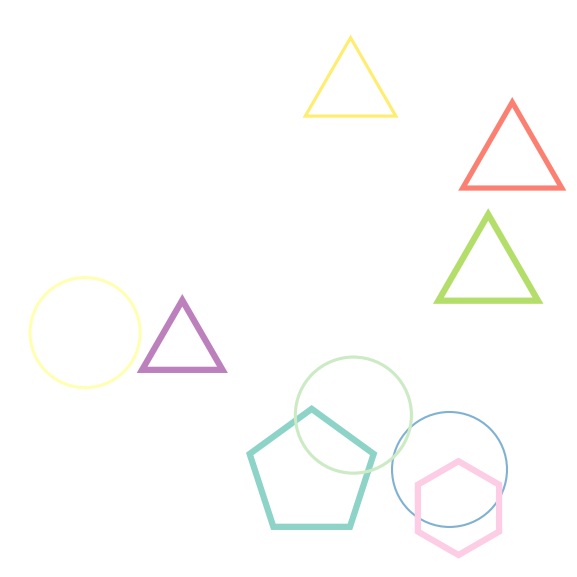[{"shape": "pentagon", "thickness": 3, "radius": 0.56, "center": [0.54, 0.178]}, {"shape": "circle", "thickness": 1.5, "radius": 0.48, "center": [0.147, 0.423]}, {"shape": "triangle", "thickness": 2.5, "radius": 0.5, "center": [0.887, 0.723]}, {"shape": "circle", "thickness": 1, "radius": 0.5, "center": [0.778, 0.186]}, {"shape": "triangle", "thickness": 3, "radius": 0.5, "center": [0.845, 0.528]}, {"shape": "hexagon", "thickness": 3, "radius": 0.41, "center": [0.794, 0.119]}, {"shape": "triangle", "thickness": 3, "radius": 0.4, "center": [0.316, 0.399]}, {"shape": "circle", "thickness": 1.5, "radius": 0.5, "center": [0.612, 0.28]}, {"shape": "triangle", "thickness": 1.5, "radius": 0.45, "center": [0.607, 0.843]}]